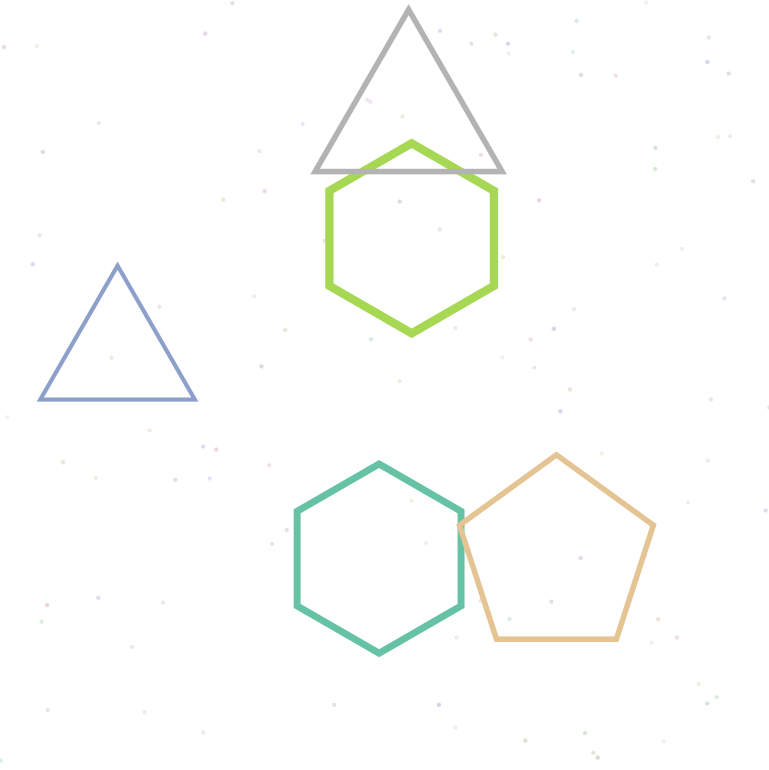[{"shape": "hexagon", "thickness": 2.5, "radius": 0.61, "center": [0.492, 0.275]}, {"shape": "triangle", "thickness": 1.5, "radius": 0.58, "center": [0.153, 0.539]}, {"shape": "hexagon", "thickness": 3, "radius": 0.62, "center": [0.535, 0.69]}, {"shape": "pentagon", "thickness": 2, "radius": 0.66, "center": [0.723, 0.277]}, {"shape": "triangle", "thickness": 2, "radius": 0.7, "center": [0.531, 0.847]}]